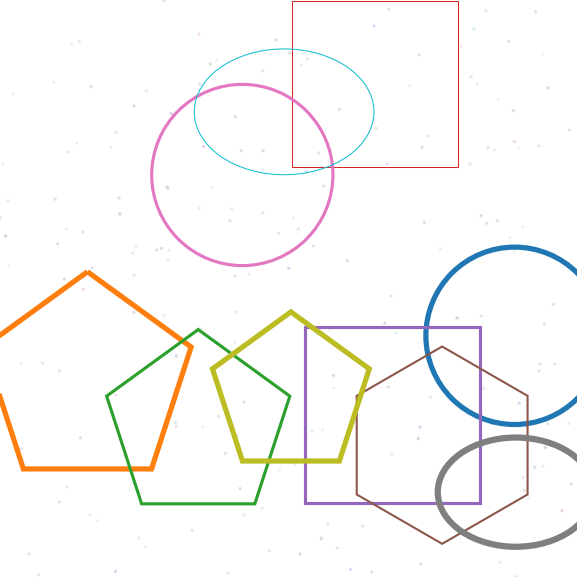[{"shape": "circle", "thickness": 2.5, "radius": 0.77, "center": [0.891, 0.418]}, {"shape": "pentagon", "thickness": 2.5, "radius": 0.94, "center": [0.151, 0.34]}, {"shape": "pentagon", "thickness": 1.5, "radius": 0.83, "center": [0.343, 0.262]}, {"shape": "square", "thickness": 0.5, "radius": 0.72, "center": [0.649, 0.853]}, {"shape": "square", "thickness": 1.5, "radius": 0.76, "center": [0.68, 0.281]}, {"shape": "hexagon", "thickness": 1, "radius": 0.85, "center": [0.766, 0.228]}, {"shape": "circle", "thickness": 1.5, "radius": 0.78, "center": [0.42, 0.696]}, {"shape": "oval", "thickness": 3, "radius": 0.68, "center": [0.893, 0.147]}, {"shape": "pentagon", "thickness": 2.5, "radius": 0.71, "center": [0.504, 0.316]}, {"shape": "oval", "thickness": 0.5, "radius": 0.78, "center": [0.492, 0.806]}]